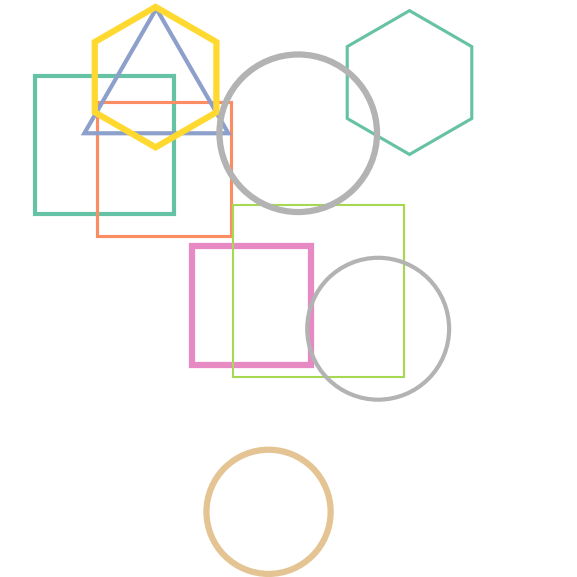[{"shape": "hexagon", "thickness": 1.5, "radius": 0.62, "center": [0.709, 0.856]}, {"shape": "square", "thickness": 2, "radius": 0.6, "center": [0.181, 0.748]}, {"shape": "square", "thickness": 1.5, "radius": 0.58, "center": [0.284, 0.706]}, {"shape": "triangle", "thickness": 2, "radius": 0.72, "center": [0.271, 0.84]}, {"shape": "square", "thickness": 3, "radius": 0.51, "center": [0.436, 0.47]}, {"shape": "square", "thickness": 1, "radius": 0.74, "center": [0.551, 0.495]}, {"shape": "hexagon", "thickness": 3, "radius": 0.61, "center": [0.269, 0.866]}, {"shape": "circle", "thickness": 3, "radius": 0.54, "center": [0.465, 0.113]}, {"shape": "circle", "thickness": 3, "radius": 0.68, "center": [0.516, 0.768]}, {"shape": "circle", "thickness": 2, "radius": 0.61, "center": [0.655, 0.43]}]